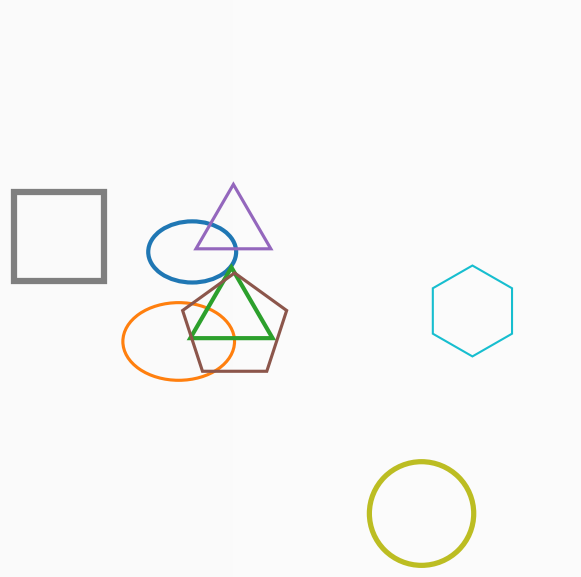[{"shape": "oval", "thickness": 2, "radius": 0.38, "center": [0.331, 0.563]}, {"shape": "oval", "thickness": 1.5, "radius": 0.48, "center": [0.307, 0.408]}, {"shape": "triangle", "thickness": 2, "radius": 0.41, "center": [0.398, 0.454]}, {"shape": "triangle", "thickness": 1.5, "radius": 0.37, "center": [0.402, 0.605]}, {"shape": "pentagon", "thickness": 1.5, "radius": 0.47, "center": [0.404, 0.432]}, {"shape": "square", "thickness": 3, "radius": 0.39, "center": [0.101, 0.59]}, {"shape": "circle", "thickness": 2.5, "radius": 0.45, "center": [0.725, 0.11]}, {"shape": "hexagon", "thickness": 1, "radius": 0.39, "center": [0.813, 0.461]}]